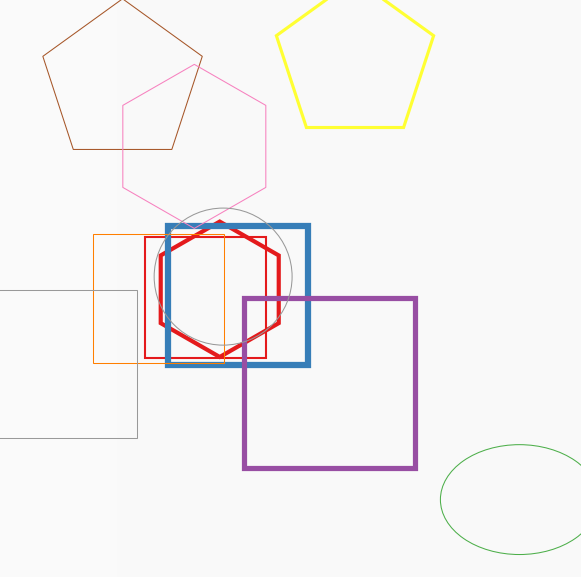[{"shape": "hexagon", "thickness": 2, "radius": 0.59, "center": [0.378, 0.498]}, {"shape": "square", "thickness": 1, "radius": 0.52, "center": [0.353, 0.484]}, {"shape": "square", "thickness": 3, "radius": 0.6, "center": [0.41, 0.488]}, {"shape": "oval", "thickness": 0.5, "radius": 0.68, "center": [0.894, 0.134]}, {"shape": "square", "thickness": 2.5, "radius": 0.74, "center": [0.567, 0.336]}, {"shape": "square", "thickness": 0.5, "radius": 0.56, "center": [0.273, 0.482]}, {"shape": "pentagon", "thickness": 1.5, "radius": 0.71, "center": [0.611, 0.893]}, {"shape": "pentagon", "thickness": 0.5, "radius": 0.72, "center": [0.211, 0.857]}, {"shape": "hexagon", "thickness": 0.5, "radius": 0.71, "center": [0.334, 0.746]}, {"shape": "circle", "thickness": 0.5, "radius": 0.59, "center": [0.384, 0.52]}, {"shape": "square", "thickness": 0.5, "radius": 0.64, "center": [0.107, 0.368]}]